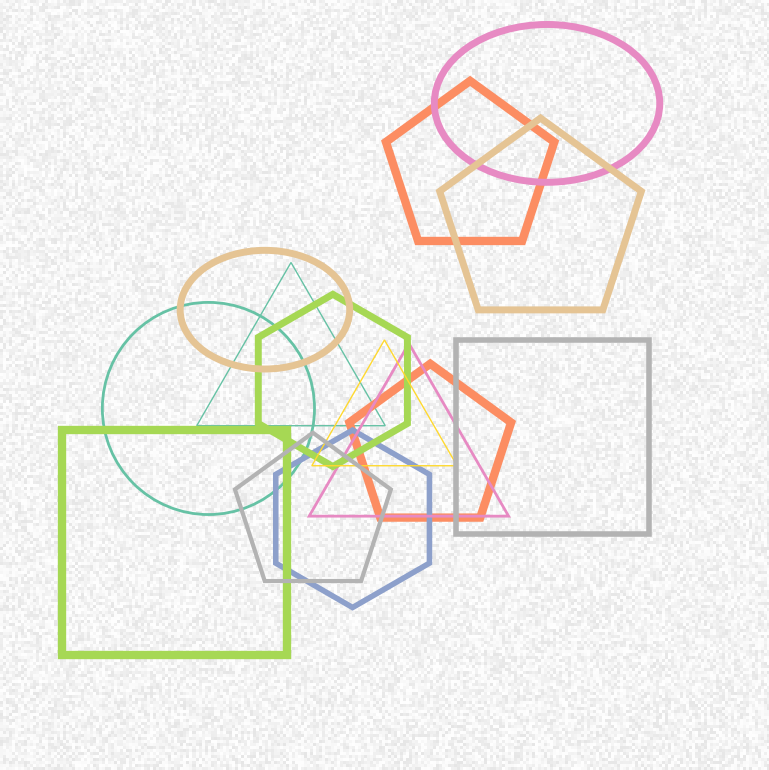[{"shape": "triangle", "thickness": 0.5, "radius": 0.71, "center": [0.378, 0.518]}, {"shape": "circle", "thickness": 1, "radius": 0.69, "center": [0.271, 0.47]}, {"shape": "pentagon", "thickness": 3, "radius": 0.57, "center": [0.611, 0.78]}, {"shape": "pentagon", "thickness": 3, "radius": 0.55, "center": [0.559, 0.417]}, {"shape": "hexagon", "thickness": 2, "radius": 0.58, "center": [0.458, 0.326]}, {"shape": "oval", "thickness": 2.5, "radius": 0.73, "center": [0.71, 0.866]}, {"shape": "triangle", "thickness": 1, "radius": 0.75, "center": [0.531, 0.404]}, {"shape": "hexagon", "thickness": 2.5, "radius": 0.56, "center": [0.432, 0.506]}, {"shape": "square", "thickness": 3, "radius": 0.73, "center": [0.227, 0.296]}, {"shape": "triangle", "thickness": 0.5, "radius": 0.54, "center": [0.499, 0.45]}, {"shape": "oval", "thickness": 2.5, "radius": 0.55, "center": [0.344, 0.598]}, {"shape": "pentagon", "thickness": 2.5, "radius": 0.69, "center": [0.702, 0.709]}, {"shape": "pentagon", "thickness": 1.5, "radius": 0.53, "center": [0.406, 0.332]}, {"shape": "square", "thickness": 2, "radius": 0.63, "center": [0.718, 0.432]}]